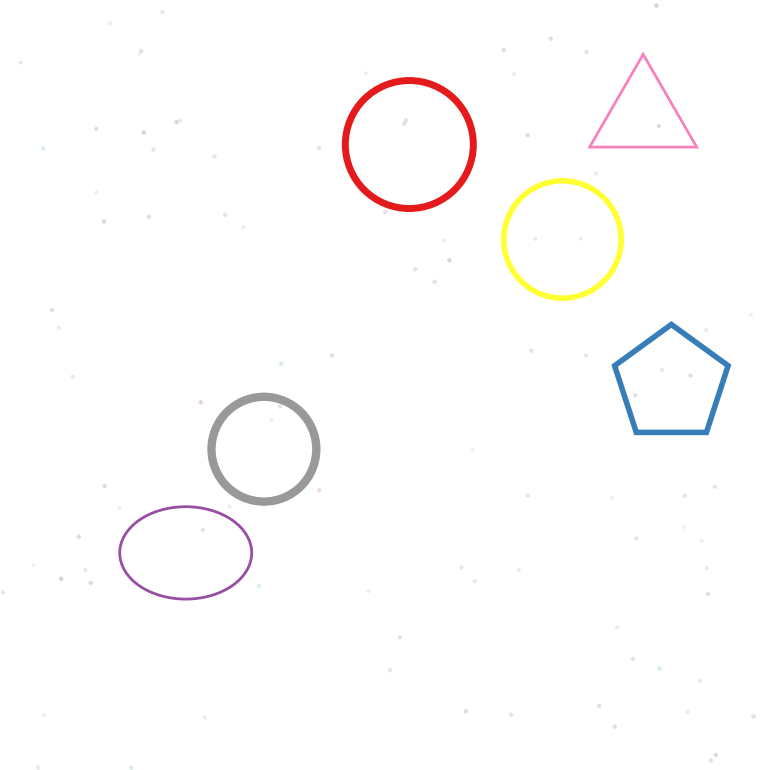[{"shape": "circle", "thickness": 2.5, "radius": 0.42, "center": [0.532, 0.812]}, {"shape": "pentagon", "thickness": 2, "radius": 0.39, "center": [0.872, 0.501]}, {"shape": "oval", "thickness": 1, "radius": 0.43, "center": [0.241, 0.282]}, {"shape": "circle", "thickness": 2, "radius": 0.38, "center": [0.73, 0.689]}, {"shape": "triangle", "thickness": 1, "radius": 0.4, "center": [0.835, 0.849]}, {"shape": "circle", "thickness": 3, "radius": 0.34, "center": [0.343, 0.417]}]